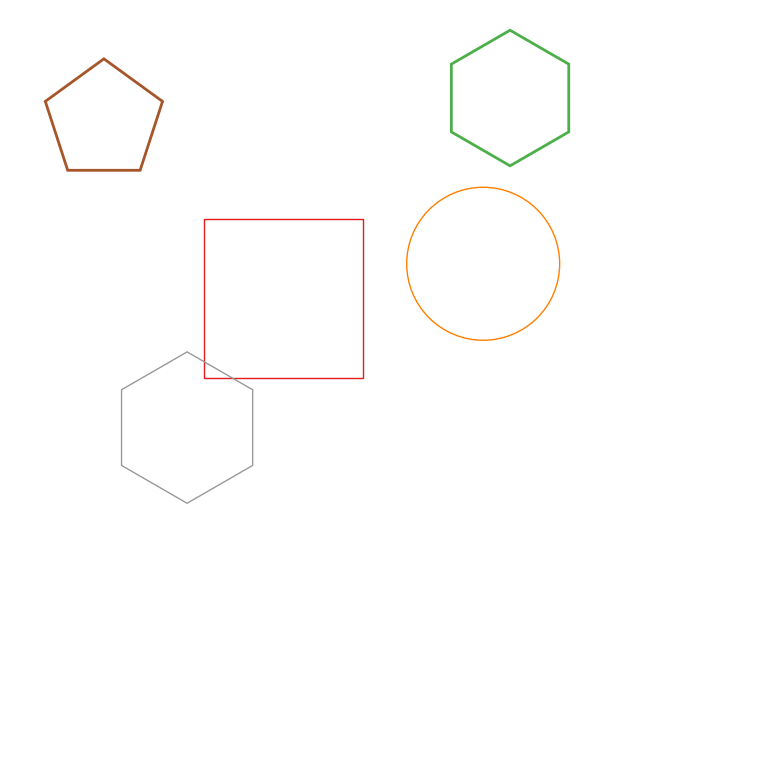[{"shape": "square", "thickness": 0.5, "radius": 0.52, "center": [0.368, 0.612]}, {"shape": "hexagon", "thickness": 1, "radius": 0.44, "center": [0.662, 0.873]}, {"shape": "circle", "thickness": 0.5, "radius": 0.5, "center": [0.628, 0.657]}, {"shape": "pentagon", "thickness": 1, "radius": 0.4, "center": [0.135, 0.844]}, {"shape": "hexagon", "thickness": 0.5, "radius": 0.49, "center": [0.243, 0.445]}]